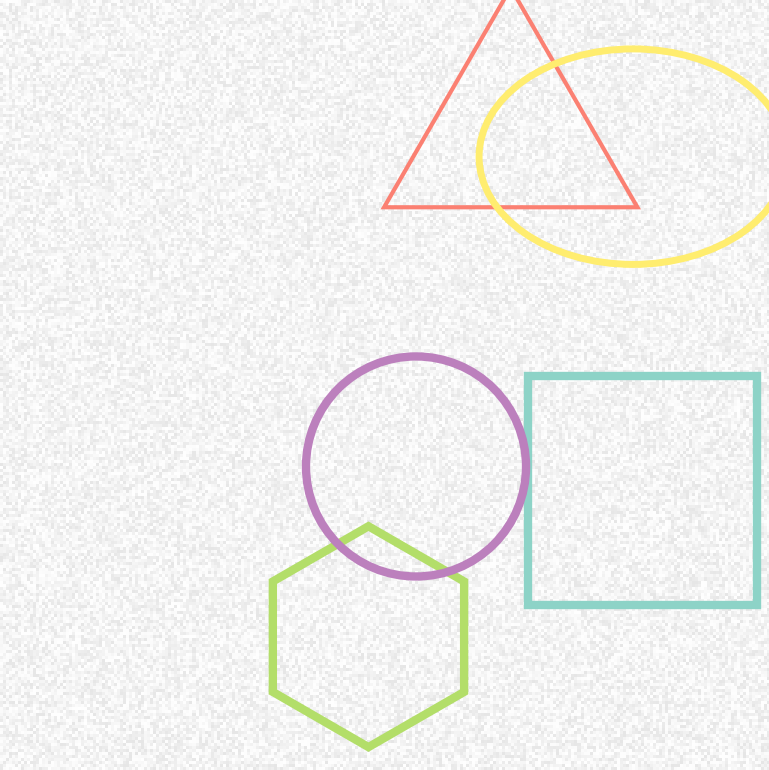[{"shape": "square", "thickness": 3, "radius": 0.74, "center": [0.834, 0.363]}, {"shape": "triangle", "thickness": 1.5, "radius": 0.95, "center": [0.663, 0.826]}, {"shape": "hexagon", "thickness": 3, "radius": 0.72, "center": [0.479, 0.173]}, {"shape": "circle", "thickness": 3, "radius": 0.71, "center": [0.54, 0.394]}, {"shape": "oval", "thickness": 2.5, "radius": 1.0, "center": [0.822, 0.797]}]